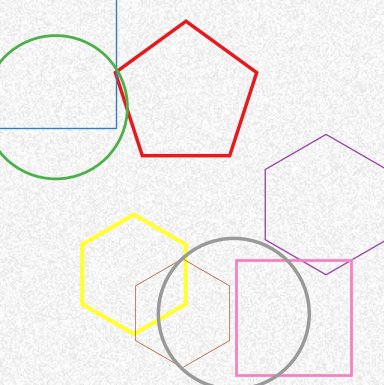[{"shape": "pentagon", "thickness": 2.5, "radius": 0.97, "center": [0.483, 0.752]}, {"shape": "square", "thickness": 1, "radius": 0.96, "center": [0.109, 0.861]}, {"shape": "circle", "thickness": 2, "radius": 0.93, "center": [0.145, 0.722]}, {"shape": "hexagon", "thickness": 1, "radius": 0.91, "center": [0.847, 0.469]}, {"shape": "hexagon", "thickness": 3, "radius": 0.78, "center": [0.348, 0.287]}, {"shape": "hexagon", "thickness": 0.5, "radius": 0.71, "center": [0.474, 0.187]}, {"shape": "square", "thickness": 2, "radius": 0.75, "center": [0.763, 0.175]}, {"shape": "circle", "thickness": 2.5, "radius": 0.98, "center": [0.607, 0.185]}]